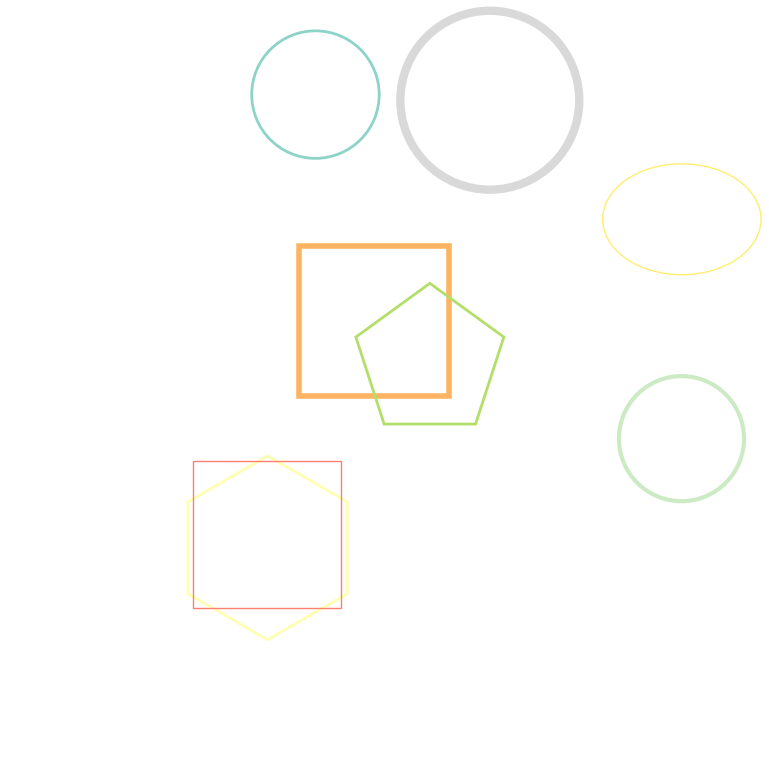[{"shape": "circle", "thickness": 1, "radius": 0.41, "center": [0.41, 0.877]}, {"shape": "hexagon", "thickness": 1, "radius": 0.6, "center": [0.347, 0.289]}, {"shape": "square", "thickness": 0.5, "radius": 0.48, "center": [0.347, 0.306]}, {"shape": "square", "thickness": 2, "radius": 0.49, "center": [0.485, 0.583]}, {"shape": "pentagon", "thickness": 1, "radius": 0.51, "center": [0.558, 0.531]}, {"shape": "circle", "thickness": 3, "radius": 0.58, "center": [0.636, 0.87]}, {"shape": "circle", "thickness": 1.5, "radius": 0.41, "center": [0.885, 0.43]}, {"shape": "oval", "thickness": 0.5, "radius": 0.51, "center": [0.885, 0.715]}]